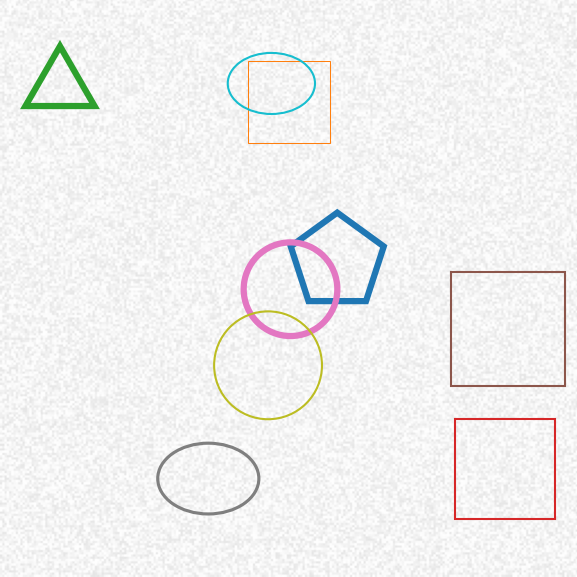[{"shape": "pentagon", "thickness": 3, "radius": 0.42, "center": [0.584, 0.546]}, {"shape": "square", "thickness": 0.5, "radius": 0.36, "center": [0.5, 0.823]}, {"shape": "triangle", "thickness": 3, "radius": 0.35, "center": [0.104, 0.85]}, {"shape": "square", "thickness": 1, "radius": 0.43, "center": [0.875, 0.187]}, {"shape": "square", "thickness": 1, "radius": 0.49, "center": [0.88, 0.43]}, {"shape": "circle", "thickness": 3, "radius": 0.41, "center": [0.503, 0.498]}, {"shape": "oval", "thickness": 1.5, "radius": 0.44, "center": [0.361, 0.17]}, {"shape": "circle", "thickness": 1, "radius": 0.47, "center": [0.464, 0.367]}, {"shape": "oval", "thickness": 1, "radius": 0.38, "center": [0.47, 0.855]}]